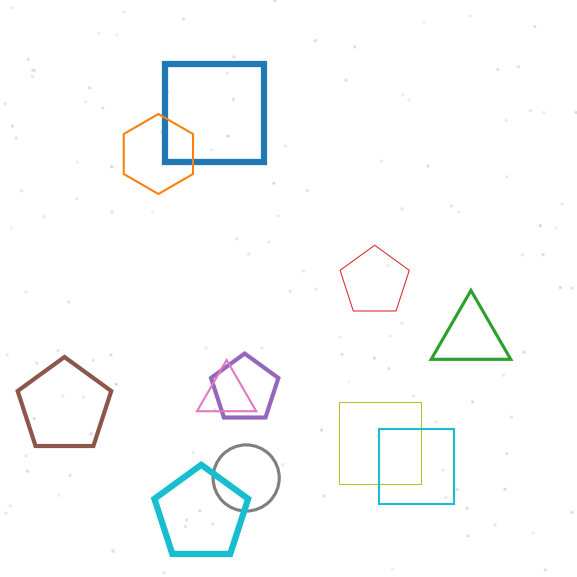[{"shape": "square", "thickness": 3, "radius": 0.43, "center": [0.371, 0.804]}, {"shape": "hexagon", "thickness": 1, "radius": 0.35, "center": [0.274, 0.732]}, {"shape": "triangle", "thickness": 1.5, "radius": 0.4, "center": [0.816, 0.417]}, {"shape": "pentagon", "thickness": 0.5, "radius": 0.31, "center": [0.649, 0.512]}, {"shape": "pentagon", "thickness": 2, "radius": 0.31, "center": [0.424, 0.326]}, {"shape": "pentagon", "thickness": 2, "radius": 0.43, "center": [0.112, 0.296]}, {"shape": "triangle", "thickness": 1, "radius": 0.3, "center": [0.392, 0.317]}, {"shape": "circle", "thickness": 1.5, "radius": 0.29, "center": [0.426, 0.171]}, {"shape": "square", "thickness": 0.5, "radius": 0.36, "center": [0.657, 0.232]}, {"shape": "square", "thickness": 1, "radius": 0.33, "center": [0.721, 0.191]}, {"shape": "pentagon", "thickness": 3, "radius": 0.43, "center": [0.349, 0.109]}]